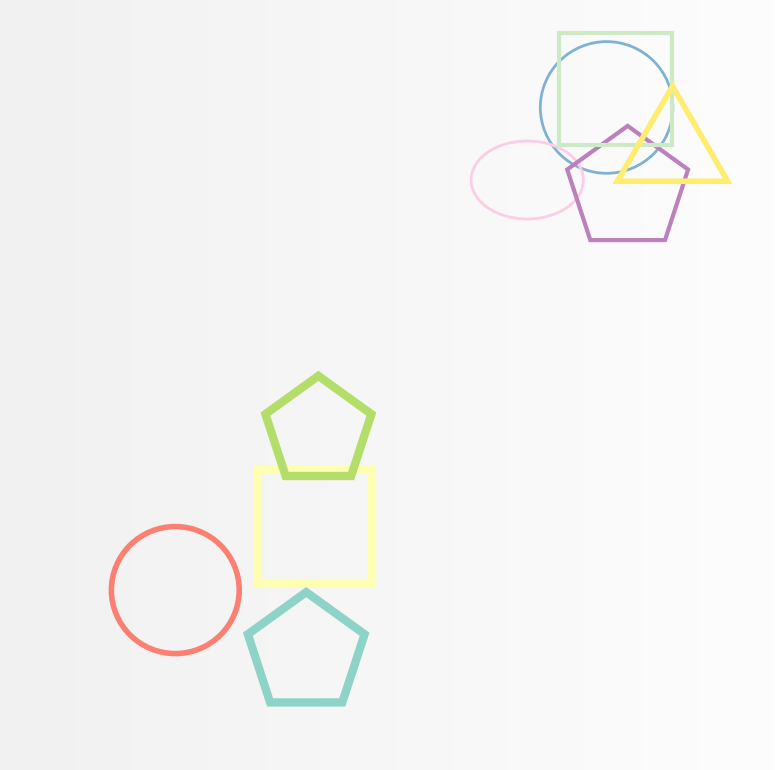[{"shape": "pentagon", "thickness": 3, "radius": 0.4, "center": [0.395, 0.152]}, {"shape": "square", "thickness": 3, "radius": 0.37, "center": [0.407, 0.317]}, {"shape": "circle", "thickness": 2, "radius": 0.41, "center": [0.226, 0.234]}, {"shape": "circle", "thickness": 1, "radius": 0.43, "center": [0.783, 0.86]}, {"shape": "pentagon", "thickness": 3, "radius": 0.36, "center": [0.411, 0.44]}, {"shape": "oval", "thickness": 1, "radius": 0.36, "center": [0.68, 0.766]}, {"shape": "pentagon", "thickness": 1.5, "radius": 0.41, "center": [0.81, 0.755]}, {"shape": "square", "thickness": 1.5, "radius": 0.36, "center": [0.794, 0.885]}, {"shape": "triangle", "thickness": 2, "radius": 0.41, "center": [0.868, 0.806]}]